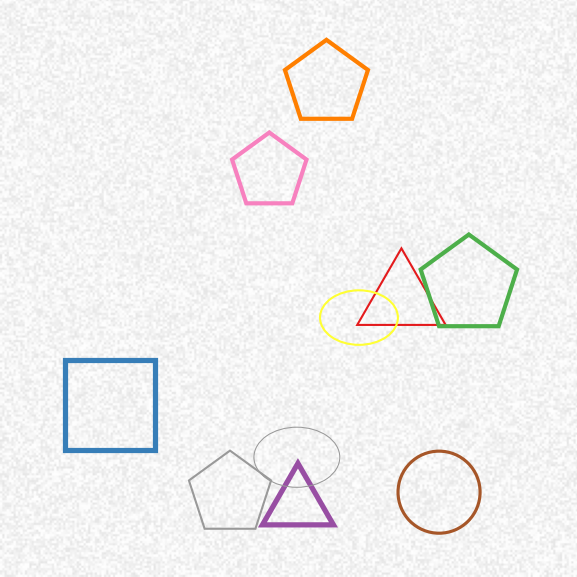[{"shape": "triangle", "thickness": 1, "radius": 0.44, "center": [0.695, 0.481]}, {"shape": "square", "thickness": 2.5, "radius": 0.39, "center": [0.191, 0.298]}, {"shape": "pentagon", "thickness": 2, "radius": 0.44, "center": [0.812, 0.505]}, {"shape": "triangle", "thickness": 2.5, "radius": 0.36, "center": [0.516, 0.126]}, {"shape": "pentagon", "thickness": 2, "radius": 0.38, "center": [0.565, 0.855]}, {"shape": "oval", "thickness": 1, "radius": 0.34, "center": [0.622, 0.449]}, {"shape": "circle", "thickness": 1.5, "radius": 0.36, "center": [0.76, 0.147]}, {"shape": "pentagon", "thickness": 2, "radius": 0.34, "center": [0.466, 0.702]}, {"shape": "pentagon", "thickness": 1, "radius": 0.37, "center": [0.398, 0.144]}, {"shape": "oval", "thickness": 0.5, "radius": 0.37, "center": [0.514, 0.207]}]